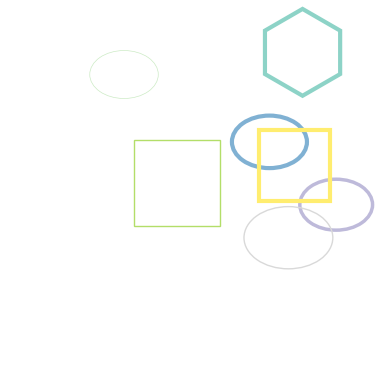[{"shape": "hexagon", "thickness": 3, "radius": 0.56, "center": [0.786, 0.864]}, {"shape": "oval", "thickness": 2.5, "radius": 0.47, "center": [0.873, 0.468]}, {"shape": "oval", "thickness": 3, "radius": 0.49, "center": [0.7, 0.632]}, {"shape": "square", "thickness": 1, "radius": 0.56, "center": [0.46, 0.524]}, {"shape": "oval", "thickness": 1, "radius": 0.58, "center": [0.749, 0.383]}, {"shape": "oval", "thickness": 0.5, "radius": 0.44, "center": [0.322, 0.806]}, {"shape": "square", "thickness": 3, "radius": 0.46, "center": [0.765, 0.57]}]